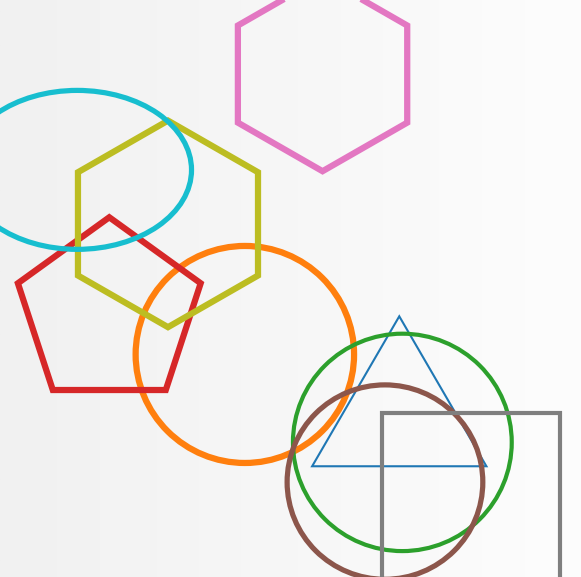[{"shape": "triangle", "thickness": 1, "radius": 0.87, "center": [0.687, 0.278]}, {"shape": "circle", "thickness": 3, "radius": 0.94, "center": [0.421, 0.385]}, {"shape": "circle", "thickness": 2, "radius": 0.94, "center": [0.692, 0.233]}, {"shape": "pentagon", "thickness": 3, "radius": 0.83, "center": [0.188, 0.458]}, {"shape": "circle", "thickness": 2.5, "radius": 0.84, "center": [0.662, 0.164]}, {"shape": "hexagon", "thickness": 3, "radius": 0.84, "center": [0.555, 0.871]}, {"shape": "square", "thickness": 2, "radius": 0.76, "center": [0.811, 0.132]}, {"shape": "hexagon", "thickness": 3, "radius": 0.89, "center": [0.289, 0.611]}, {"shape": "oval", "thickness": 2.5, "radius": 0.98, "center": [0.133, 0.705]}]